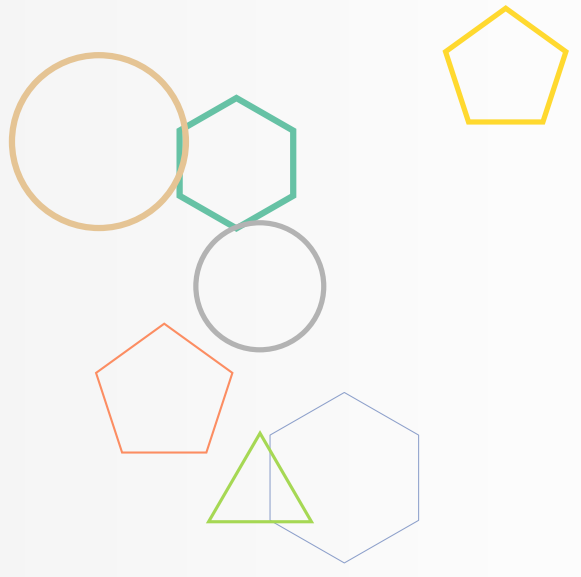[{"shape": "hexagon", "thickness": 3, "radius": 0.56, "center": [0.407, 0.717]}, {"shape": "pentagon", "thickness": 1, "radius": 0.62, "center": [0.283, 0.315]}, {"shape": "hexagon", "thickness": 0.5, "radius": 0.74, "center": [0.592, 0.172]}, {"shape": "triangle", "thickness": 1.5, "radius": 0.51, "center": [0.447, 0.147]}, {"shape": "pentagon", "thickness": 2.5, "radius": 0.54, "center": [0.87, 0.876]}, {"shape": "circle", "thickness": 3, "radius": 0.75, "center": [0.17, 0.754]}, {"shape": "circle", "thickness": 2.5, "radius": 0.55, "center": [0.447, 0.503]}]